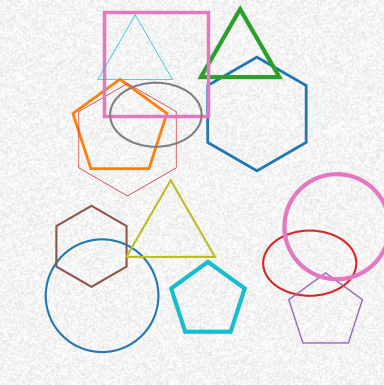[{"shape": "hexagon", "thickness": 2, "radius": 0.74, "center": [0.667, 0.704]}, {"shape": "circle", "thickness": 1.5, "radius": 0.73, "center": [0.265, 0.232]}, {"shape": "pentagon", "thickness": 2, "radius": 0.64, "center": [0.312, 0.666]}, {"shape": "triangle", "thickness": 3, "radius": 0.59, "center": [0.624, 0.859]}, {"shape": "oval", "thickness": 1.5, "radius": 0.6, "center": [0.805, 0.316]}, {"shape": "hexagon", "thickness": 0.5, "radius": 0.73, "center": [0.331, 0.637]}, {"shape": "pentagon", "thickness": 1, "radius": 0.5, "center": [0.846, 0.191]}, {"shape": "hexagon", "thickness": 1.5, "radius": 0.53, "center": [0.238, 0.36]}, {"shape": "square", "thickness": 2.5, "radius": 0.67, "center": [0.406, 0.834]}, {"shape": "circle", "thickness": 3, "radius": 0.68, "center": [0.875, 0.411]}, {"shape": "oval", "thickness": 1.5, "radius": 0.59, "center": [0.405, 0.702]}, {"shape": "triangle", "thickness": 1.5, "radius": 0.66, "center": [0.443, 0.399]}, {"shape": "triangle", "thickness": 0.5, "radius": 0.56, "center": [0.351, 0.85]}, {"shape": "pentagon", "thickness": 3, "radius": 0.5, "center": [0.54, 0.22]}]